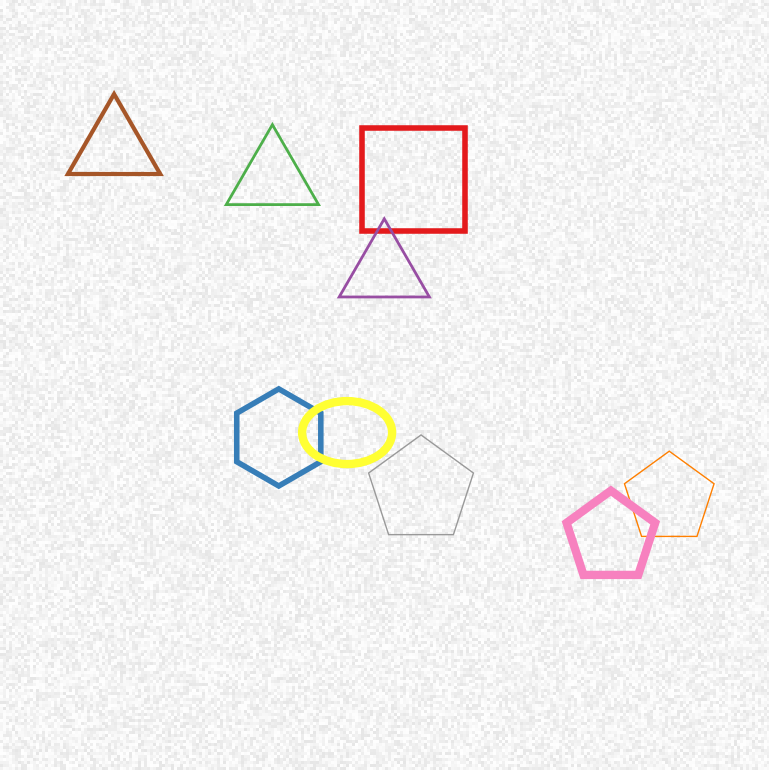[{"shape": "square", "thickness": 2, "radius": 0.33, "center": [0.537, 0.767]}, {"shape": "hexagon", "thickness": 2, "radius": 0.32, "center": [0.362, 0.432]}, {"shape": "triangle", "thickness": 1, "radius": 0.35, "center": [0.354, 0.769]}, {"shape": "triangle", "thickness": 1, "radius": 0.34, "center": [0.499, 0.648]}, {"shape": "pentagon", "thickness": 0.5, "radius": 0.31, "center": [0.869, 0.353]}, {"shape": "oval", "thickness": 3, "radius": 0.29, "center": [0.451, 0.438]}, {"shape": "triangle", "thickness": 1.5, "radius": 0.35, "center": [0.148, 0.809]}, {"shape": "pentagon", "thickness": 3, "radius": 0.3, "center": [0.793, 0.302]}, {"shape": "pentagon", "thickness": 0.5, "radius": 0.36, "center": [0.547, 0.364]}]